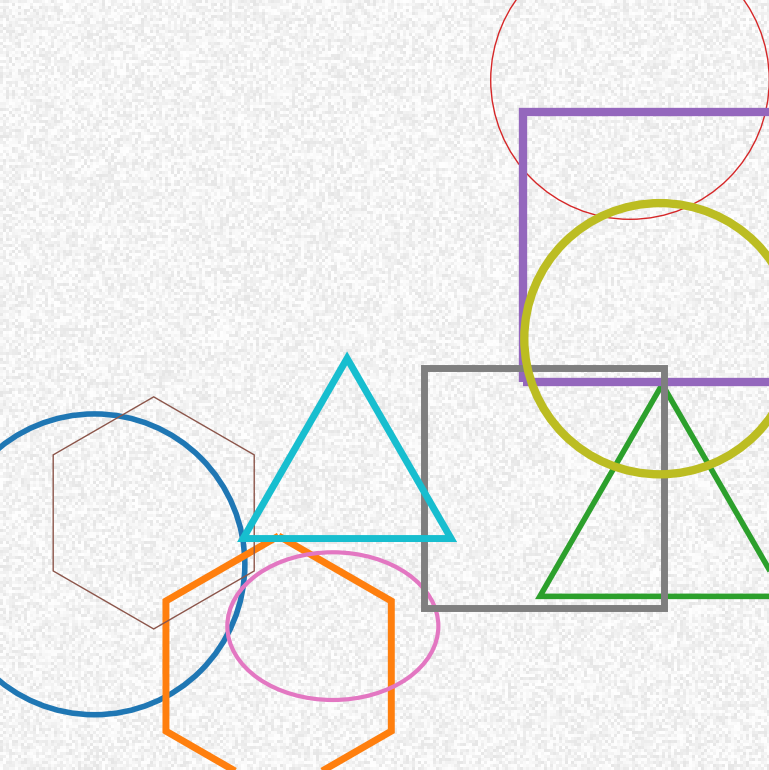[{"shape": "circle", "thickness": 2, "radius": 0.98, "center": [0.123, 0.267]}, {"shape": "hexagon", "thickness": 2.5, "radius": 0.84, "center": [0.362, 0.135]}, {"shape": "triangle", "thickness": 2, "radius": 0.92, "center": [0.86, 0.317]}, {"shape": "circle", "thickness": 0.5, "radius": 0.9, "center": [0.818, 0.896]}, {"shape": "square", "thickness": 3, "radius": 0.87, "center": [0.854, 0.679]}, {"shape": "hexagon", "thickness": 0.5, "radius": 0.75, "center": [0.2, 0.334]}, {"shape": "oval", "thickness": 1.5, "radius": 0.69, "center": [0.432, 0.187]}, {"shape": "square", "thickness": 2.5, "radius": 0.78, "center": [0.707, 0.366]}, {"shape": "circle", "thickness": 3, "radius": 0.88, "center": [0.857, 0.56]}, {"shape": "triangle", "thickness": 2.5, "radius": 0.78, "center": [0.451, 0.379]}]